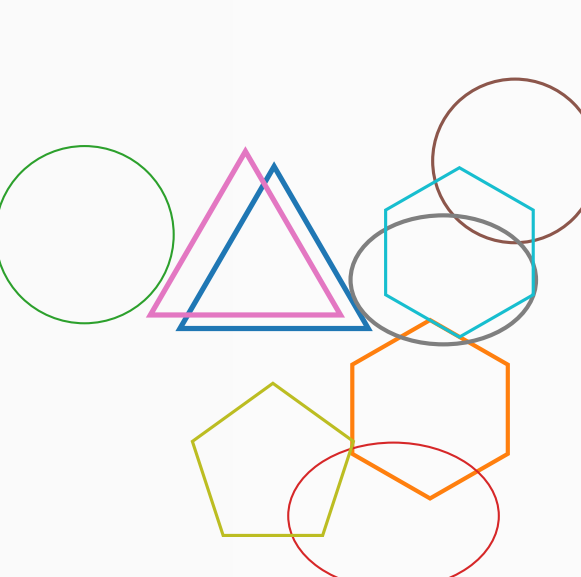[{"shape": "triangle", "thickness": 2.5, "radius": 0.94, "center": [0.472, 0.524]}, {"shape": "hexagon", "thickness": 2, "radius": 0.77, "center": [0.74, 0.29]}, {"shape": "circle", "thickness": 1, "radius": 0.77, "center": [0.145, 0.593]}, {"shape": "oval", "thickness": 1, "radius": 0.91, "center": [0.677, 0.106]}, {"shape": "circle", "thickness": 1.5, "radius": 0.71, "center": [0.886, 0.72]}, {"shape": "triangle", "thickness": 2.5, "radius": 0.94, "center": [0.422, 0.548]}, {"shape": "oval", "thickness": 2, "radius": 0.8, "center": [0.763, 0.515]}, {"shape": "pentagon", "thickness": 1.5, "radius": 0.73, "center": [0.469, 0.19]}, {"shape": "hexagon", "thickness": 1.5, "radius": 0.73, "center": [0.79, 0.562]}]